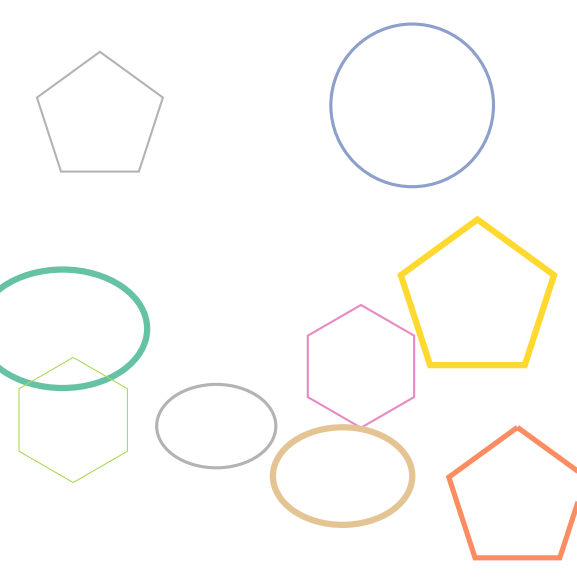[{"shape": "oval", "thickness": 3, "radius": 0.73, "center": [0.108, 0.43]}, {"shape": "pentagon", "thickness": 2.5, "radius": 0.62, "center": [0.896, 0.134]}, {"shape": "circle", "thickness": 1.5, "radius": 0.7, "center": [0.714, 0.817]}, {"shape": "hexagon", "thickness": 1, "radius": 0.53, "center": [0.625, 0.365]}, {"shape": "hexagon", "thickness": 0.5, "radius": 0.54, "center": [0.127, 0.272]}, {"shape": "pentagon", "thickness": 3, "radius": 0.7, "center": [0.827, 0.48]}, {"shape": "oval", "thickness": 3, "radius": 0.6, "center": [0.593, 0.175]}, {"shape": "pentagon", "thickness": 1, "radius": 0.57, "center": [0.173, 0.795]}, {"shape": "oval", "thickness": 1.5, "radius": 0.52, "center": [0.374, 0.261]}]